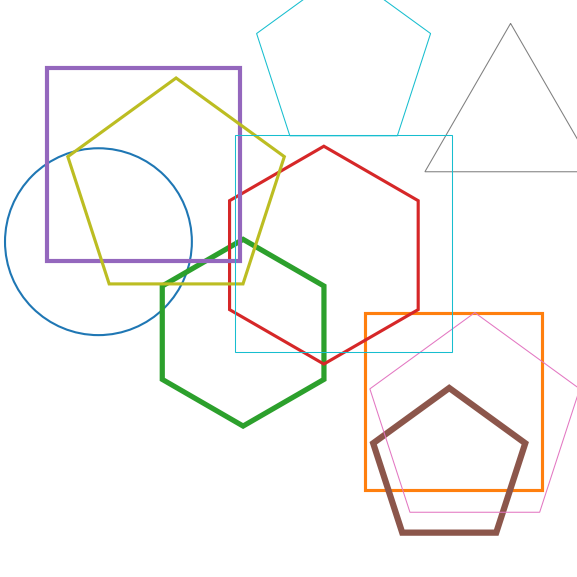[{"shape": "circle", "thickness": 1, "radius": 0.81, "center": [0.17, 0.581]}, {"shape": "square", "thickness": 1.5, "radius": 0.77, "center": [0.786, 0.304]}, {"shape": "hexagon", "thickness": 2.5, "radius": 0.81, "center": [0.421, 0.423]}, {"shape": "hexagon", "thickness": 1.5, "radius": 0.94, "center": [0.561, 0.557]}, {"shape": "square", "thickness": 2, "radius": 0.84, "center": [0.249, 0.714]}, {"shape": "pentagon", "thickness": 3, "radius": 0.69, "center": [0.778, 0.189]}, {"shape": "pentagon", "thickness": 0.5, "radius": 0.96, "center": [0.822, 0.267]}, {"shape": "triangle", "thickness": 0.5, "radius": 0.86, "center": [0.884, 0.787]}, {"shape": "pentagon", "thickness": 1.5, "radius": 0.99, "center": [0.305, 0.667]}, {"shape": "square", "thickness": 0.5, "radius": 0.94, "center": [0.595, 0.578]}, {"shape": "pentagon", "thickness": 0.5, "radius": 0.79, "center": [0.595, 0.892]}]